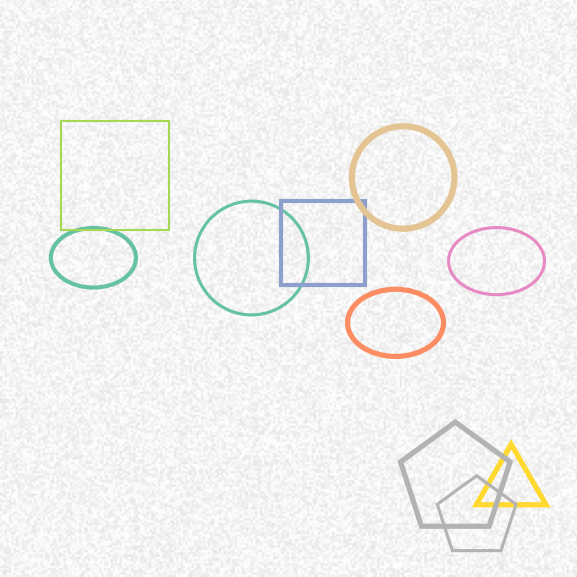[{"shape": "circle", "thickness": 1.5, "radius": 0.49, "center": [0.435, 0.552]}, {"shape": "oval", "thickness": 2, "radius": 0.37, "center": [0.162, 0.553]}, {"shape": "oval", "thickness": 2.5, "radius": 0.42, "center": [0.685, 0.44]}, {"shape": "square", "thickness": 2, "radius": 0.36, "center": [0.559, 0.578]}, {"shape": "oval", "thickness": 1.5, "radius": 0.42, "center": [0.86, 0.547]}, {"shape": "square", "thickness": 1, "radius": 0.47, "center": [0.199, 0.696]}, {"shape": "triangle", "thickness": 2.5, "radius": 0.35, "center": [0.885, 0.16]}, {"shape": "circle", "thickness": 3, "radius": 0.44, "center": [0.698, 0.692]}, {"shape": "pentagon", "thickness": 1.5, "radius": 0.36, "center": [0.825, 0.104]}, {"shape": "pentagon", "thickness": 2.5, "radius": 0.5, "center": [0.788, 0.169]}]